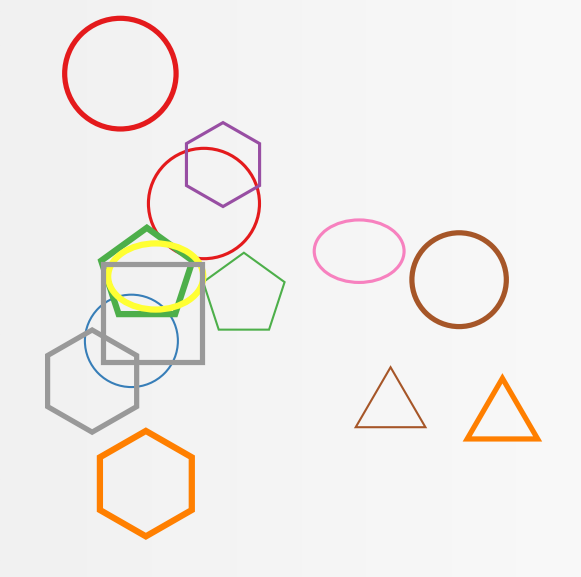[{"shape": "circle", "thickness": 2.5, "radius": 0.48, "center": [0.207, 0.872]}, {"shape": "circle", "thickness": 1.5, "radius": 0.48, "center": [0.351, 0.647]}, {"shape": "circle", "thickness": 1, "radius": 0.4, "center": [0.226, 0.409]}, {"shape": "pentagon", "thickness": 1, "radius": 0.37, "center": [0.42, 0.488]}, {"shape": "pentagon", "thickness": 3, "radius": 0.41, "center": [0.253, 0.522]}, {"shape": "hexagon", "thickness": 1.5, "radius": 0.36, "center": [0.384, 0.714]}, {"shape": "triangle", "thickness": 2.5, "radius": 0.35, "center": [0.864, 0.274]}, {"shape": "hexagon", "thickness": 3, "radius": 0.46, "center": [0.251, 0.162]}, {"shape": "oval", "thickness": 3, "radius": 0.41, "center": [0.268, 0.52]}, {"shape": "circle", "thickness": 2.5, "radius": 0.41, "center": [0.79, 0.515]}, {"shape": "triangle", "thickness": 1, "radius": 0.35, "center": [0.672, 0.294]}, {"shape": "oval", "thickness": 1.5, "radius": 0.39, "center": [0.618, 0.564]}, {"shape": "hexagon", "thickness": 2.5, "radius": 0.44, "center": [0.159, 0.339]}, {"shape": "square", "thickness": 2.5, "radius": 0.43, "center": [0.262, 0.457]}]